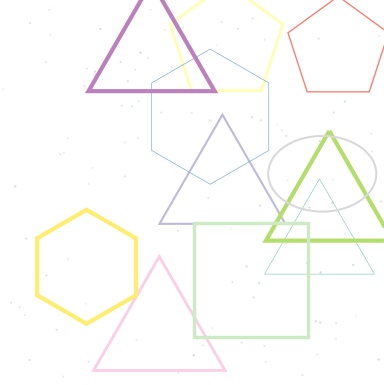[{"shape": "triangle", "thickness": 0.5, "radius": 0.83, "center": [0.83, 0.37]}, {"shape": "pentagon", "thickness": 2, "radius": 0.77, "center": [0.588, 0.889]}, {"shape": "triangle", "thickness": 1.5, "radius": 0.94, "center": [0.578, 0.513]}, {"shape": "pentagon", "thickness": 1, "radius": 0.69, "center": [0.878, 0.872]}, {"shape": "hexagon", "thickness": 0.5, "radius": 0.88, "center": [0.546, 0.697]}, {"shape": "triangle", "thickness": 3, "radius": 0.95, "center": [0.855, 0.47]}, {"shape": "triangle", "thickness": 2, "radius": 0.99, "center": [0.414, 0.136]}, {"shape": "oval", "thickness": 1.5, "radius": 0.7, "center": [0.837, 0.549]}, {"shape": "triangle", "thickness": 3, "radius": 0.95, "center": [0.394, 0.858]}, {"shape": "square", "thickness": 2.5, "radius": 0.74, "center": [0.652, 0.272]}, {"shape": "hexagon", "thickness": 3, "radius": 0.74, "center": [0.225, 0.307]}]